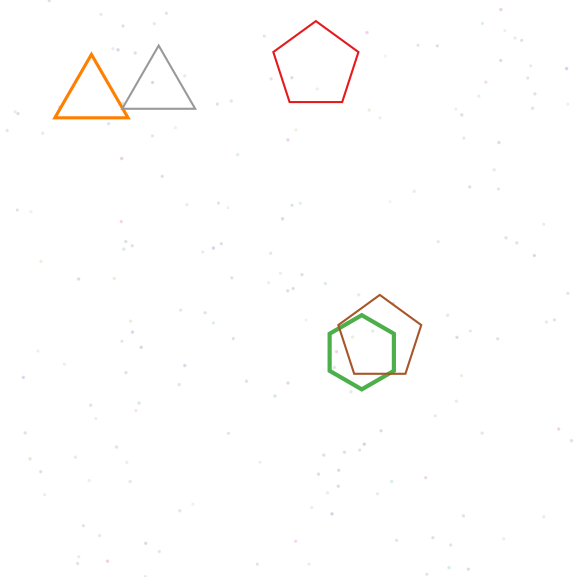[{"shape": "pentagon", "thickness": 1, "radius": 0.39, "center": [0.547, 0.885]}, {"shape": "hexagon", "thickness": 2, "radius": 0.32, "center": [0.626, 0.389]}, {"shape": "triangle", "thickness": 1.5, "radius": 0.37, "center": [0.158, 0.832]}, {"shape": "pentagon", "thickness": 1, "radius": 0.38, "center": [0.658, 0.413]}, {"shape": "triangle", "thickness": 1, "radius": 0.36, "center": [0.275, 0.847]}]